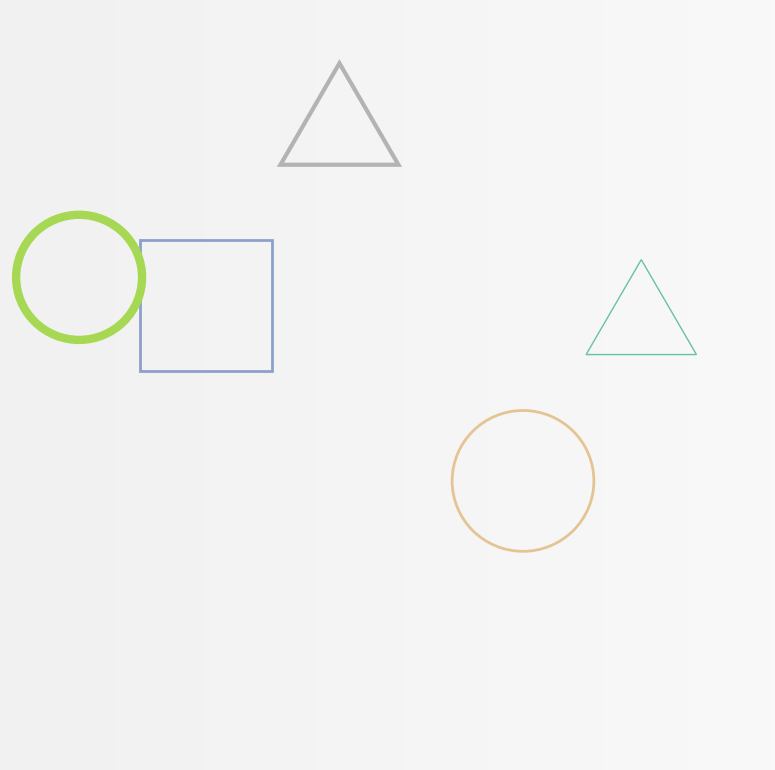[{"shape": "triangle", "thickness": 0.5, "radius": 0.41, "center": [0.827, 0.581]}, {"shape": "square", "thickness": 1, "radius": 0.43, "center": [0.266, 0.603]}, {"shape": "circle", "thickness": 3, "radius": 0.41, "center": [0.102, 0.64]}, {"shape": "circle", "thickness": 1, "radius": 0.46, "center": [0.675, 0.375]}, {"shape": "triangle", "thickness": 1.5, "radius": 0.44, "center": [0.438, 0.83]}]